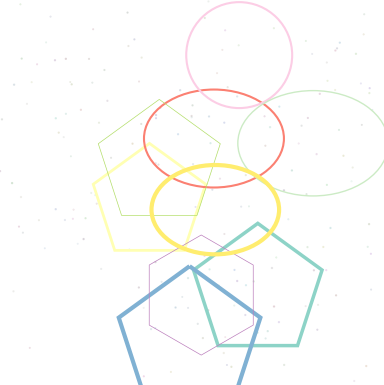[{"shape": "pentagon", "thickness": 2.5, "radius": 0.88, "center": [0.67, 0.244]}, {"shape": "pentagon", "thickness": 2, "radius": 0.77, "center": [0.388, 0.474]}, {"shape": "oval", "thickness": 1.5, "radius": 0.91, "center": [0.556, 0.64]}, {"shape": "pentagon", "thickness": 3, "radius": 0.97, "center": [0.492, 0.115]}, {"shape": "pentagon", "thickness": 0.5, "radius": 0.83, "center": [0.414, 0.575]}, {"shape": "circle", "thickness": 1.5, "radius": 0.69, "center": [0.621, 0.857]}, {"shape": "hexagon", "thickness": 0.5, "radius": 0.78, "center": [0.523, 0.234]}, {"shape": "oval", "thickness": 1, "radius": 0.98, "center": [0.813, 0.628]}, {"shape": "oval", "thickness": 3, "radius": 0.83, "center": [0.559, 0.455]}]